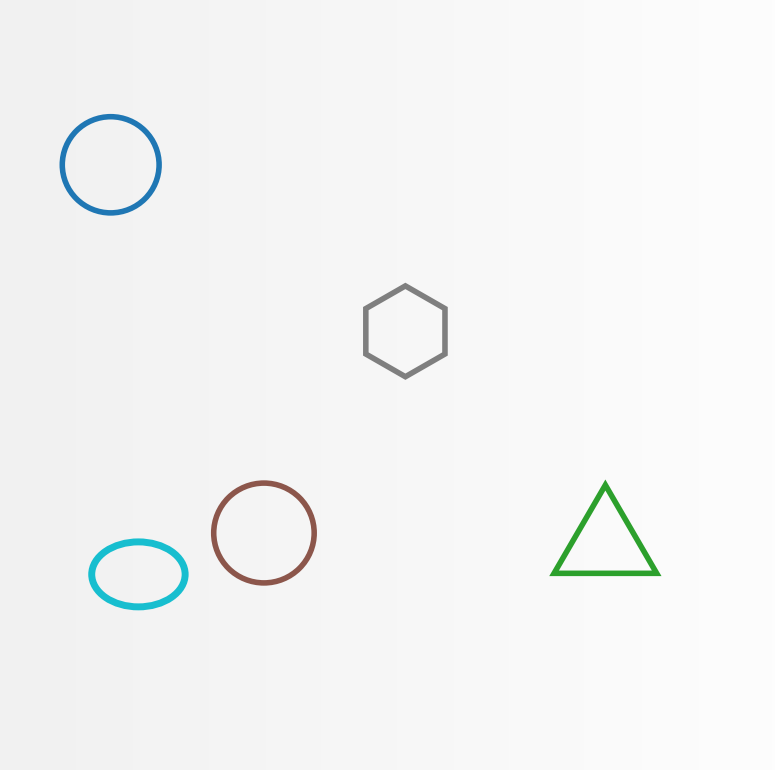[{"shape": "circle", "thickness": 2, "radius": 0.31, "center": [0.143, 0.786]}, {"shape": "triangle", "thickness": 2, "radius": 0.38, "center": [0.781, 0.294]}, {"shape": "circle", "thickness": 2, "radius": 0.32, "center": [0.341, 0.308]}, {"shape": "hexagon", "thickness": 2, "radius": 0.29, "center": [0.523, 0.57]}, {"shape": "oval", "thickness": 2.5, "radius": 0.3, "center": [0.179, 0.254]}]